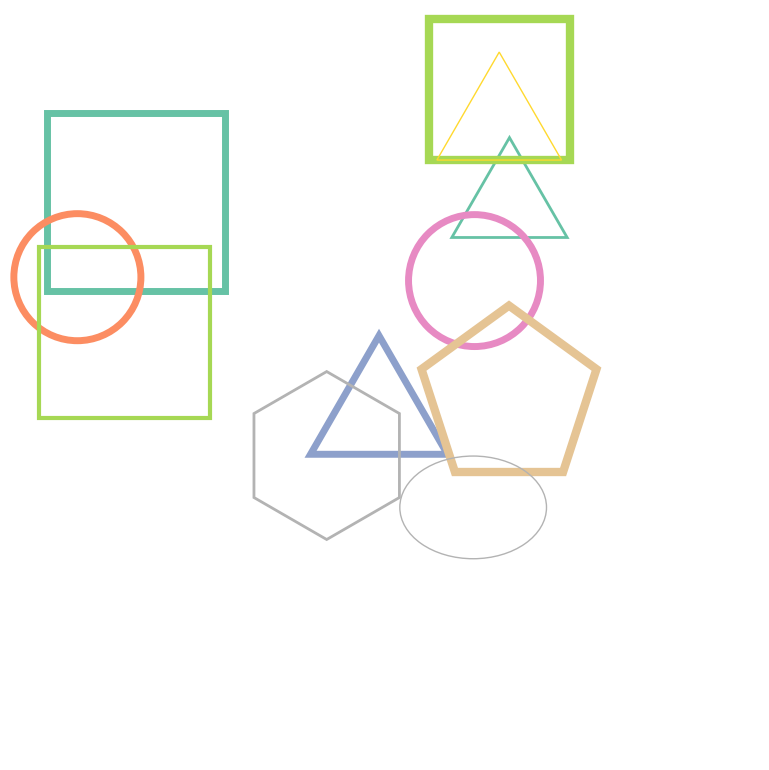[{"shape": "square", "thickness": 2.5, "radius": 0.58, "center": [0.177, 0.738]}, {"shape": "triangle", "thickness": 1, "radius": 0.43, "center": [0.662, 0.735]}, {"shape": "circle", "thickness": 2.5, "radius": 0.41, "center": [0.1, 0.64]}, {"shape": "triangle", "thickness": 2.5, "radius": 0.51, "center": [0.492, 0.461]}, {"shape": "circle", "thickness": 2.5, "radius": 0.43, "center": [0.616, 0.636]}, {"shape": "square", "thickness": 1.5, "radius": 0.56, "center": [0.162, 0.569]}, {"shape": "square", "thickness": 3, "radius": 0.46, "center": [0.649, 0.884]}, {"shape": "triangle", "thickness": 0.5, "radius": 0.47, "center": [0.648, 0.839]}, {"shape": "pentagon", "thickness": 3, "radius": 0.6, "center": [0.661, 0.484]}, {"shape": "oval", "thickness": 0.5, "radius": 0.48, "center": [0.614, 0.341]}, {"shape": "hexagon", "thickness": 1, "radius": 0.55, "center": [0.424, 0.408]}]